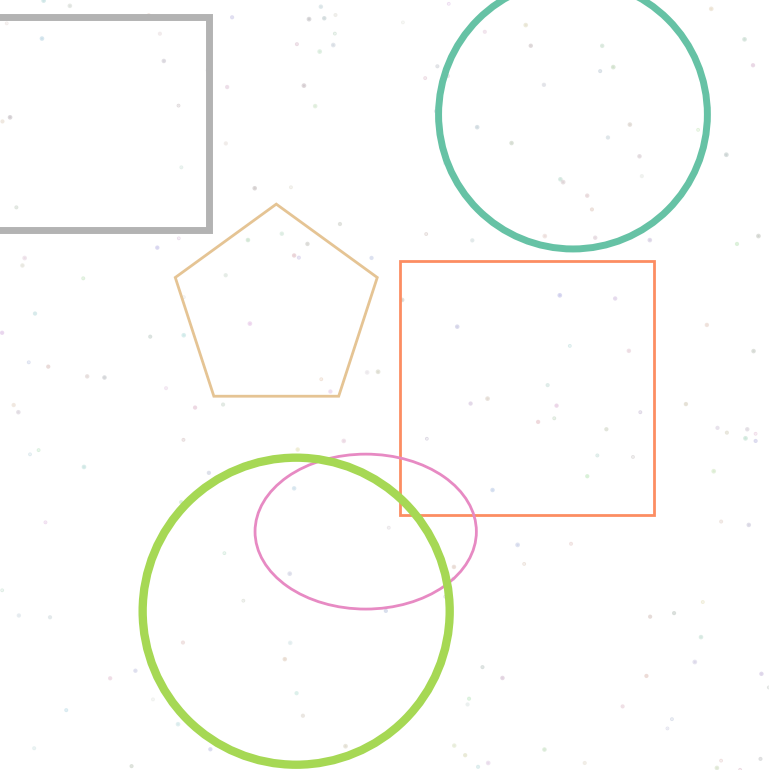[{"shape": "circle", "thickness": 2.5, "radius": 0.87, "center": [0.744, 0.851]}, {"shape": "square", "thickness": 1, "radius": 0.82, "center": [0.684, 0.496]}, {"shape": "oval", "thickness": 1, "radius": 0.72, "center": [0.475, 0.31]}, {"shape": "circle", "thickness": 3, "radius": 1.0, "center": [0.385, 0.206]}, {"shape": "pentagon", "thickness": 1, "radius": 0.69, "center": [0.359, 0.597]}, {"shape": "square", "thickness": 2.5, "radius": 0.69, "center": [0.133, 0.84]}]